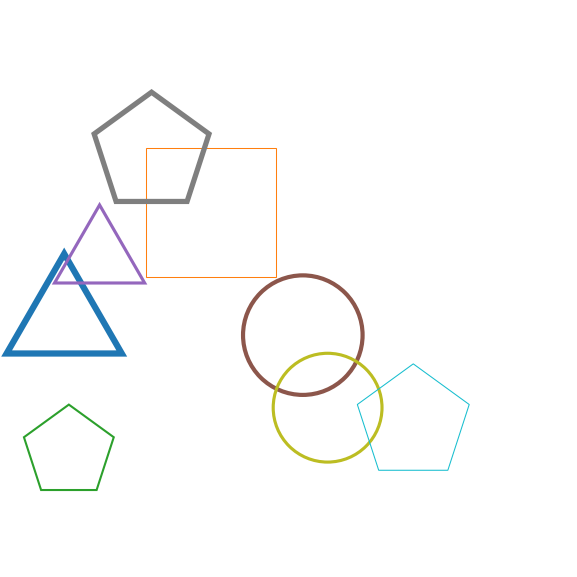[{"shape": "triangle", "thickness": 3, "radius": 0.58, "center": [0.111, 0.445]}, {"shape": "square", "thickness": 0.5, "radius": 0.56, "center": [0.365, 0.632]}, {"shape": "pentagon", "thickness": 1, "radius": 0.41, "center": [0.119, 0.217]}, {"shape": "triangle", "thickness": 1.5, "radius": 0.45, "center": [0.172, 0.554]}, {"shape": "circle", "thickness": 2, "radius": 0.52, "center": [0.524, 0.419]}, {"shape": "pentagon", "thickness": 2.5, "radius": 0.52, "center": [0.262, 0.735]}, {"shape": "circle", "thickness": 1.5, "radius": 0.47, "center": [0.567, 0.293]}, {"shape": "pentagon", "thickness": 0.5, "radius": 0.51, "center": [0.716, 0.267]}]